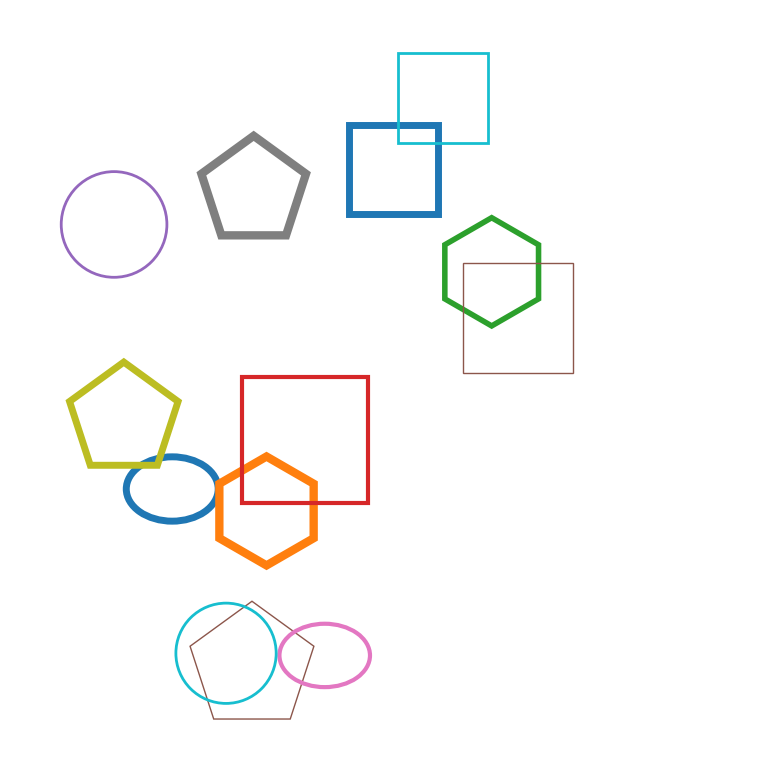[{"shape": "square", "thickness": 2.5, "radius": 0.29, "center": [0.511, 0.78]}, {"shape": "oval", "thickness": 2.5, "radius": 0.3, "center": [0.224, 0.365]}, {"shape": "hexagon", "thickness": 3, "radius": 0.35, "center": [0.346, 0.336]}, {"shape": "hexagon", "thickness": 2, "radius": 0.35, "center": [0.639, 0.647]}, {"shape": "square", "thickness": 1.5, "radius": 0.41, "center": [0.396, 0.429]}, {"shape": "circle", "thickness": 1, "radius": 0.34, "center": [0.148, 0.708]}, {"shape": "square", "thickness": 0.5, "radius": 0.36, "center": [0.673, 0.587]}, {"shape": "pentagon", "thickness": 0.5, "radius": 0.42, "center": [0.327, 0.135]}, {"shape": "oval", "thickness": 1.5, "radius": 0.29, "center": [0.422, 0.149]}, {"shape": "pentagon", "thickness": 3, "radius": 0.36, "center": [0.329, 0.752]}, {"shape": "pentagon", "thickness": 2.5, "radius": 0.37, "center": [0.161, 0.456]}, {"shape": "circle", "thickness": 1, "radius": 0.33, "center": [0.294, 0.152]}, {"shape": "square", "thickness": 1, "radius": 0.29, "center": [0.575, 0.873]}]